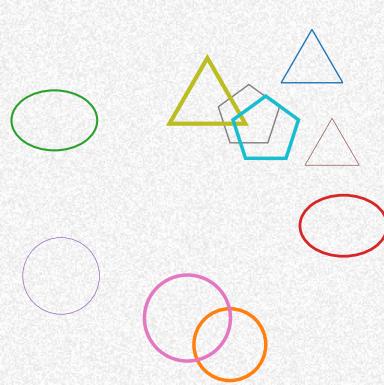[{"shape": "triangle", "thickness": 1, "radius": 0.46, "center": [0.81, 0.831]}, {"shape": "circle", "thickness": 2.5, "radius": 0.47, "center": [0.597, 0.105]}, {"shape": "oval", "thickness": 1.5, "radius": 0.56, "center": [0.141, 0.687]}, {"shape": "oval", "thickness": 2, "radius": 0.57, "center": [0.892, 0.414]}, {"shape": "circle", "thickness": 0.5, "radius": 0.5, "center": [0.159, 0.283]}, {"shape": "triangle", "thickness": 0.5, "radius": 0.41, "center": [0.863, 0.611]}, {"shape": "circle", "thickness": 2.5, "radius": 0.56, "center": [0.487, 0.174]}, {"shape": "pentagon", "thickness": 1, "radius": 0.42, "center": [0.647, 0.697]}, {"shape": "triangle", "thickness": 3, "radius": 0.57, "center": [0.539, 0.736]}, {"shape": "pentagon", "thickness": 2.5, "radius": 0.45, "center": [0.69, 0.661]}]